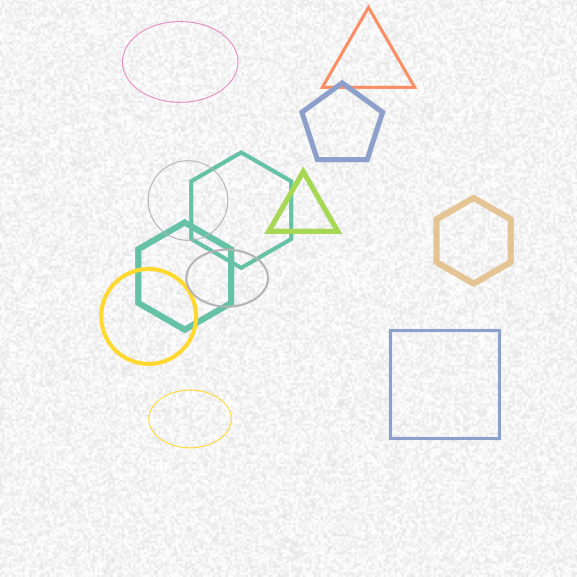[{"shape": "hexagon", "thickness": 3, "radius": 0.46, "center": [0.32, 0.521]}, {"shape": "hexagon", "thickness": 2, "radius": 0.5, "center": [0.418, 0.635]}, {"shape": "triangle", "thickness": 1.5, "radius": 0.46, "center": [0.638, 0.894]}, {"shape": "square", "thickness": 1.5, "radius": 0.47, "center": [0.77, 0.334]}, {"shape": "pentagon", "thickness": 2.5, "radius": 0.37, "center": [0.593, 0.782]}, {"shape": "oval", "thickness": 0.5, "radius": 0.5, "center": [0.312, 0.892]}, {"shape": "triangle", "thickness": 2.5, "radius": 0.34, "center": [0.525, 0.633]}, {"shape": "circle", "thickness": 2, "radius": 0.41, "center": [0.257, 0.451]}, {"shape": "oval", "thickness": 0.5, "radius": 0.36, "center": [0.329, 0.274]}, {"shape": "hexagon", "thickness": 3, "radius": 0.37, "center": [0.82, 0.582]}, {"shape": "oval", "thickness": 1, "radius": 0.35, "center": [0.393, 0.517]}, {"shape": "circle", "thickness": 0.5, "radius": 0.34, "center": [0.326, 0.652]}]